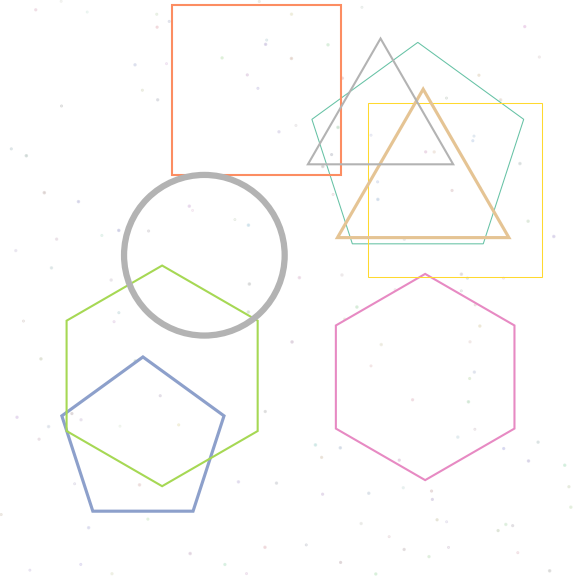[{"shape": "pentagon", "thickness": 0.5, "radius": 0.96, "center": [0.723, 0.733]}, {"shape": "square", "thickness": 1, "radius": 0.73, "center": [0.444, 0.843]}, {"shape": "pentagon", "thickness": 1.5, "radius": 0.74, "center": [0.247, 0.233]}, {"shape": "hexagon", "thickness": 1, "radius": 0.89, "center": [0.736, 0.346]}, {"shape": "hexagon", "thickness": 1, "radius": 0.96, "center": [0.281, 0.348]}, {"shape": "square", "thickness": 0.5, "radius": 0.75, "center": [0.788, 0.671]}, {"shape": "triangle", "thickness": 1.5, "radius": 0.86, "center": [0.733, 0.673]}, {"shape": "circle", "thickness": 3, "radius": 0.7, "center": [0.354, 0.557]}, {"shape": "triangle", "thickness": 1, "radius": 0.73, "center": [0.659, 0.787]}]